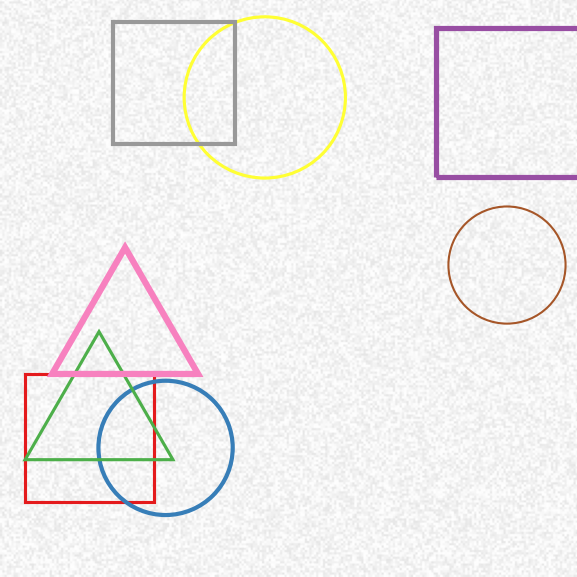[{"shape": "square", "thickness": 1.5, "radius": 0.56, "center": [0.155, 0.241]}, {"shape": "circle", "thickness": 2, "radius": 0.58, "center": [0.287, 0.224]}, {"shape": "triangle", "thickness": 1.5, "radius": 0.74, "center": [0.171, 0.277]}, {"shape": "square", "thickness": 2.5, "radius": 0.65, "center": [0.885, 0.821]}, {"shape": "circle", "thickness": 1.5, "radius": 0.7, "center": [0.459, 0.83]}, {"shape": "circle", "thickness": 1, "radius": 0.51, "center": [0.878, 0.54]}, {"shape": "triangle", "thickness": 3, "radius": 0.73, "center": [0.217, 0.425]}, {"shape": "square", "thickness": 2, "radius": 0.53, "center": [0.302, 0.855]}]